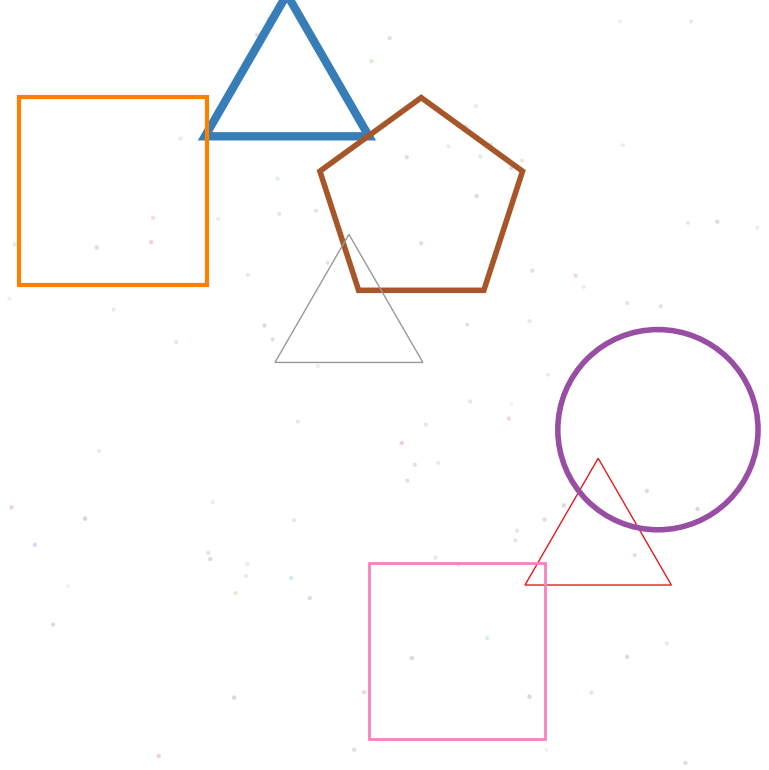[{"shape": "triangle", "thickness": 0.5, "radius": 0.55, "center": [0.777, 0.295]}, {"shape": "triangle", "thickness": 3, "radius": 0.61, "center": [0.373, 0.884]}, {"shape": "circle", "thickness": 2, "radius": 0.65, "center": [0.854, 0.442]}, {"shape": "square", "thickness": 1.5, "radius": 0.61, "center": [0.147, 0.752]}, {"shape": "pentagon", "thickness": 2, "radius": 0.69, "center": [0.547, 0.735]}, {"shape": "square", "thickness": 1, "radius": 0.57, "center": [0.593, 0.155]}, {"shape": "triangle", "thickness": 0.5, "radius": 0.55, "center": [0.453, 0.585]}]